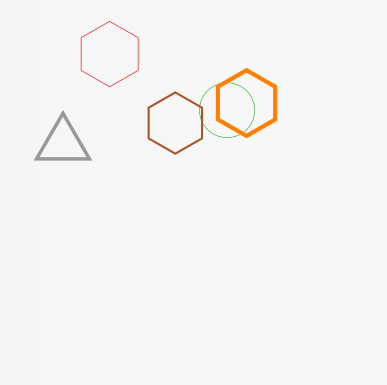[{"shape": "hexagon", "thickness": 0.5, "radius": 0.43, "center": [0.283, 0.86]}, {"shape": "circle", "thickness": 0.5, "radius": 0.36, "center": [0.586, 0.714]}, {"shape": "hexagon", "thickness": 3, "radius": 0.43, "center": [0.636, 0.732]}, {"shape": "hexagon", "thickness": 1.5, "radius": 0.4, "center": [0.452, 0.68]}, {"shape": "triangle", "thickness": 2.5, "radius": 0.39, "center": [0.163, 0.627]}]